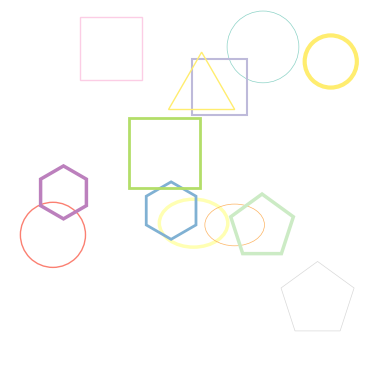[{"shape": "circle", "thickness": 0.5, "radius": 0.47, "center": [0.683, 0.878]}, {"shape": "oval", "thickness": 2.5, "radius": 0.44, "center": [0.503, 0.42]}, {"shape": "square", "thickness": 1.5, "radius": 0.36, "center": [0.57, 0.774]}, {"shape": "circle", "thickness": 1, "radius": 0.42, "center": [0.138, 0.39]}, {"shape": "hexagon", "thickness": 2, "radius": 0.37, "center": [0.444, 0.453]}, {"shape": "oval", "thickness": 0.5, "radius": 0.39, "center": [0.609, 0.416]}, {"shape": "square", "thickness": 2, "radius": 0.46, "center": [0.426, 0.603]}, {"shape": "square", "thickness": 1, "radius": 0.41, "center": [0.289, 0.874]}, {"shape": "pentagon", "thickness": 0.5, "radius": 0.5, "center": [0.825, 0.221]}, {"shape": "hexagon", "thickness": 2.5, "radius": 0.34, "center": [0.165, 0.5]}, {"shape": "pentagon", "thickness": 2.5, "radius": 0.43, "center": [0.681, 0.41]}, {"shape": "circle", "thickness": 3, "radius": 0.34, "center": [0.859, 0.84]}, {"shape": "triangle", "thickness": 1, "radius": 0.5, "center": [0.524, 0.765]}]